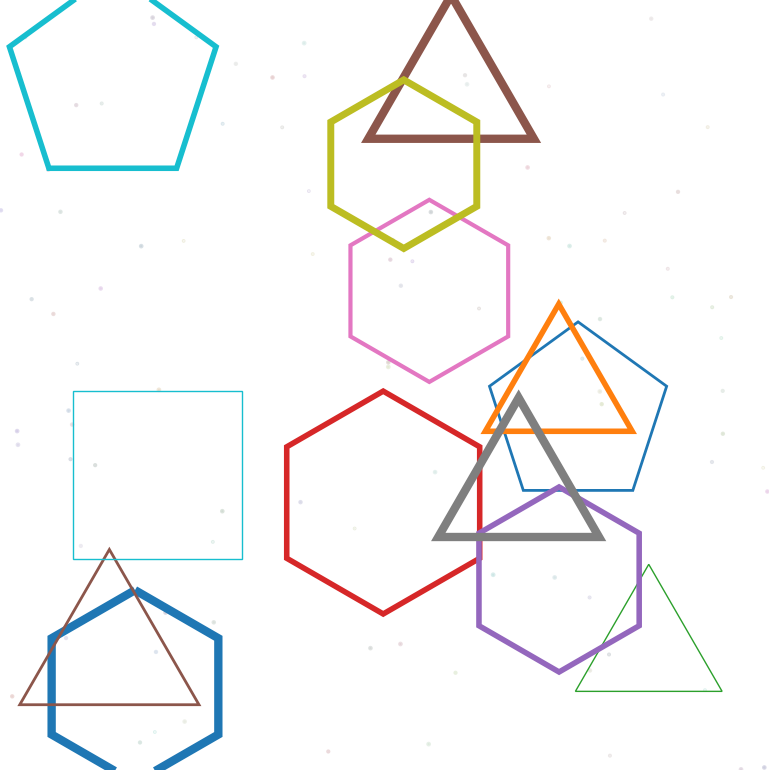[{"shape": "pentagon", "thickness": 1, "radius": 0.6, "center": [0.751, 0.461]}, {"shape": "hexagon", "thickness": 3, "radius": 0.62, "center": [0.175, 0.109]}, {"shape": "triangle", "thickness": 2, "radius": 0.55, "center": [0.726, 0.495]}, {"shape": "triangle", "thickness": 0.5, "radius": 0.55, "center": [0.843, 0.157]}, {"shape": "hexagon", "thickness": 2, "radius": 0.72, "center": [0.498, 0.347]}, {"shape": "hexagon", "thickness": 2, "radius": 0.6, "center": [0.726, 0.247]}, {"shape": "triangle", "thickness": 3, "radius": 0.62, "center": [0.586, 0.882]}, {"shape": "triangle", "thickness": 1, "radius": 0.67, "center": [0.142, 0.152]}, {"shape": "hexagon", "thickness": 1.5, "radius": 0.59, "center": [0.558, 0.622]}, {"shape": "triangle", "thickness": 3, "radius": 0.6, "center": [0.674, 0.363]}, {"shape": "hexagon", "thickness": 2.5, "radius": 0.55, "center": [0.524, 0.787]}, {"shape": "pentagon", "thickness": 2, "radius": 0.71, "center": [0.146, 0.896]}, {"shape": "square", "thickness": 0.5, "radius": 0.55, "center": [0.205, 0.383]}]